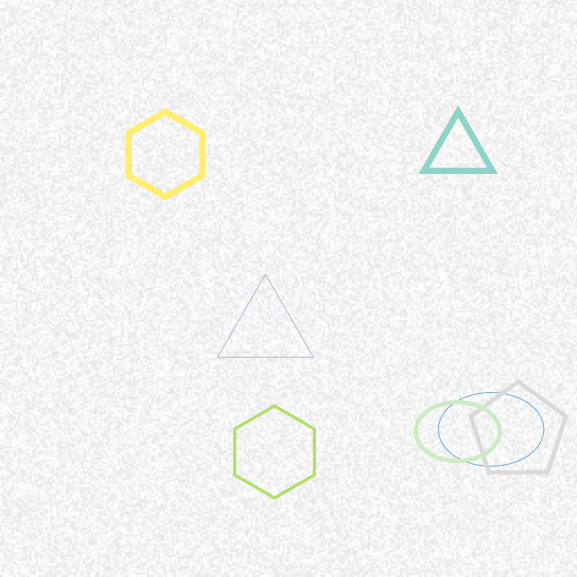[{"shape": "triangle", "thickness": 3, "radius": 0.34, "center": [0.793, 0.738]}, {"shape": "triangle", "thickness": 0.5, "radius": 0.48, "center": [0.46, 0.428]}, {"shape": "oval", "thickness": 0.5, "radius": 0.46, "center": [0.85, 0.256]}, {"shape": "hexagon", "thickness": 1.5, "radius": 0.4, "center": [0.475, 0.217]}, {"shape": "pentagon", "thickness": 2, "radius": 0.43, "center": [0.897, 0.251]}, {"shape": "oval", "thickness": 2, "radius": 0.36, "center": [0.792, 0.252]}, {"shape": "hexagon", "thickness": 3, "radius": 0.37, "center": [0.287, 0.732]}]